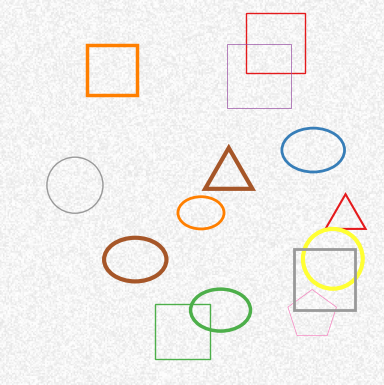[{"shape": "square", "thickness": 1, "radius": 0.39, "center": [0.716, 0.889]}, {"shape": "triangle", "thickness": 1.5, "radius": 0.3, "center": [0.898, 0.436]}, {"shape": "oval", "thickness": 2, "radius": 0.41, "center": [0.814, 0.61]}, {"shape": "square", "thickness": 1, "radius": 0.36, "center": [0.473, 0.138]}, {"shape": "oval", "thickness": 2.5, "radius": 0.39, "center": [0.573, 0.195]}, {"shape": "square", "thickness": 0.5, "radius": 0.42, "center": [0.672, 0.802]}, {"shape": "oval", "thickness": 2, "radius": 0.3, "center": [0.522, 0.447]}, {"shape": "square", "thickness": 2.5, "radius": 0.32, "center": [0.291, 0.819]}, {"shape": "circle", "thickness": 3, "radius": 0.39, "center": [0.864, 0.328]}, {"shape": "triangle", "thickness": 3, "radius": 0.35, "center": [0.594, 0.545]}, {"shape": "oval", "thickness": 3, "radius": 0.4, "center": [0.351, 0.326]}, {"shape": "pentagon", "thickness": 0.5, "radius": 0.33, "center": [0.811, 0.182]}, {"shape": "circle", "thickness": 1, "radius": 0.36, "center": [0.195, 0.519]}, {"shape": "square", "thickness": 2, "radius": 0.4, "center": [0.842, 0.274]}]